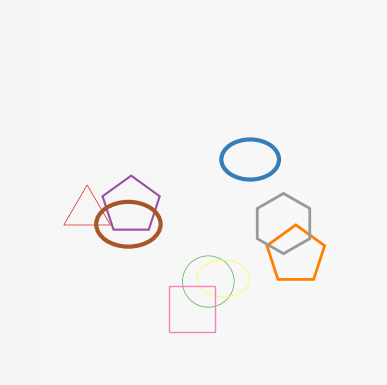[{"shape": "triangle", "thickness": 0.5, "radius": 0.35, "center": [0.225, 0.45]}, {"shape": "oval", "thickness": 3, "radius": 0.37, "center": [0.646, 0.586]}, {"shape": "circle", "thickness": 0.5, "radius": 0.33, "center": [0.538, 0.269]}, {"shape": "pentagon", "thickness": 1.5, "radius": 0.39, "center": [0.338, 0.466]}, {"shape": "pentagon", "thickness": 2, "radius": 0.39, "center": [0.763, 0.338]}, {"shape": "oval", "thickness": 0.5, "radius": 0.34, "center": [0.577, 0.276]}, {"shape": "oval", "thickness": 3, "radius": 0.42, "center": [0.331, 0.418]}, {"shape": "square", "thickness": 1, "radius": 0.3, "center": [0.496, 0.198]}, {"shape": "hexagon", "thickness": 2, "radius": 0.39, "center": [0.732, 0.419]}]